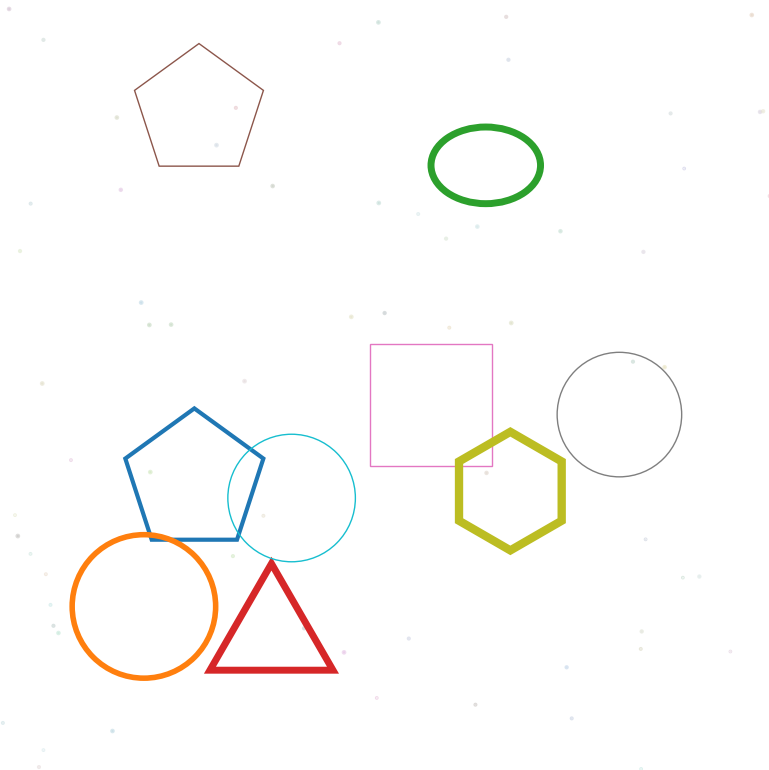[{"shape": "pentagon", "thickness": 1.5, "radius": 0.47, "center": [0.252, 0.375]}, {"shape": "circle", "thickness": 2, "radius": 0.47, "center": [0.187, 0.212]}, {"shape": "oval", "thickness": 2.5, "radius": 0.36, "center": [0.631, 0.785]}, {"shape": "triangle", "thickness": 2.5, "radius": 0.46, "center": [0.353, 0.176]}, {"shape": "pentagon", "thickness": 0.5, "radius": 0.44, "center": [0.258, 0.855]}, {"shape": "square", "thickness": 0.5, "radius": 0.4, "center": [0.559, 0.474]}, {"shape": "circle", "thickness": 0.5, "radius": 0.4, "center": [0.804, 0.462]}, {"shape": "hexagon", "thickness": 3, "radius": 0.38, "center": [0.663, 0.362]}, {"shape": "circle", "thickness": 0.5, "radius": 0.41, "center": [0.379, 0.353]}]